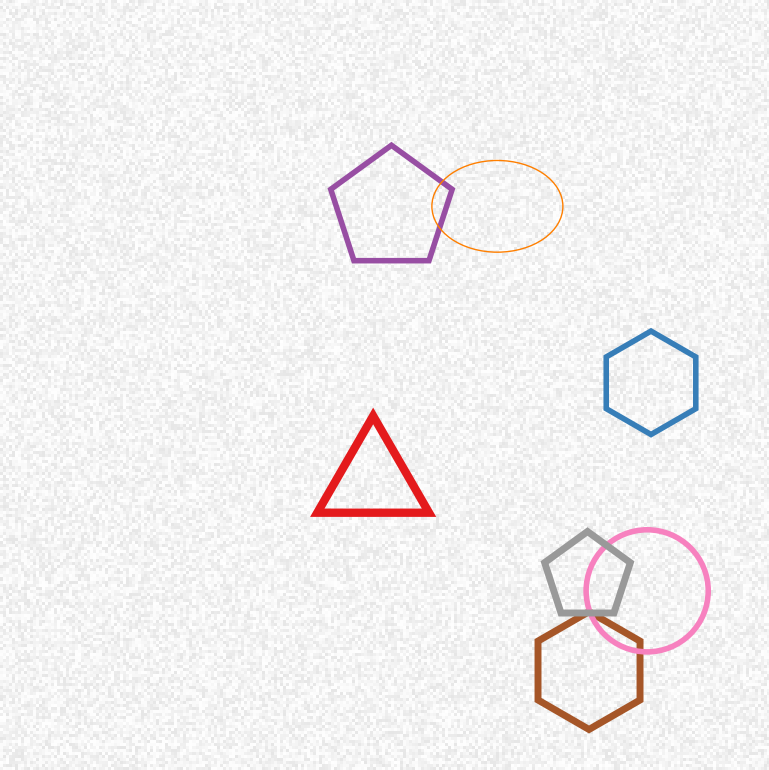[{"shape": "triangle", "thickness": 3, "radius": 0.42, "center": [0.485, 0.376]}, {"shape": "hexagon", "thickness": 2, "radius": 0.34, "center": [0.845, 0.503]}, {"shape": "pentagon", "thickness": 2, "radius": 0.41, "center": [0.508, 0.728]}, {"shape": "oval", "thickness": 0.5, "radius": 0.43, "center": [0.646, 0.732]}, {"shape": "hexagon", "thickness": 2.5, "radius": 0.38, "center": [0.765, 0.129]}, {"shape": "circle", "thickness": 2, "radius": 0.4, "center": [0.84, 0.233]}, {"shape": "pentagon", "thickness": 2.5, "radius": 0.29, "center": [0.763, 0.251]}]